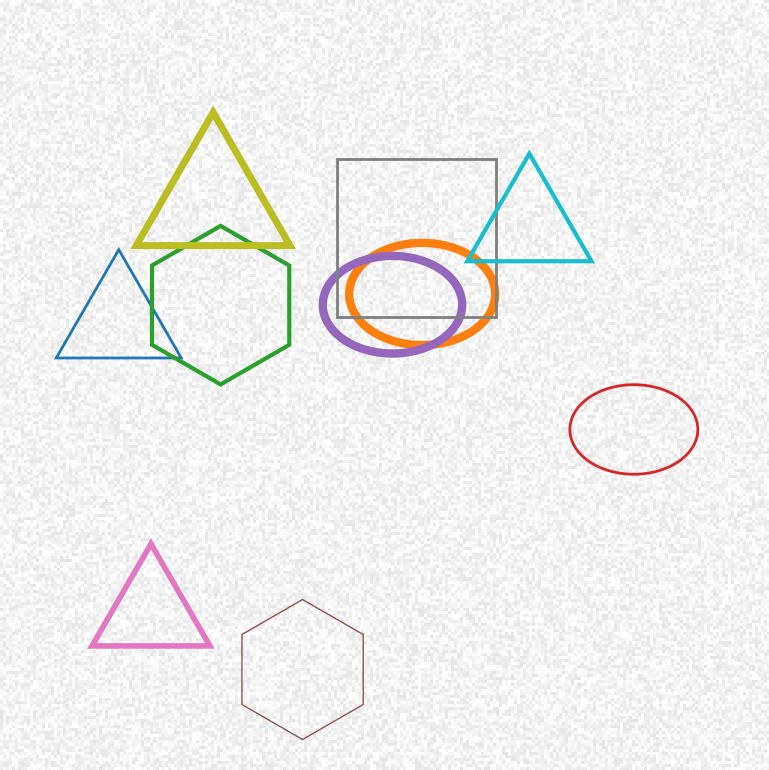[{"shape": "triangle", "thickness": 1, "radius": 0.47, "center": [0.154, 0.582]}, {"shape": "oval", "thickness": 3, "radius": 0.47, "center": [0.548, 0.618]}, {"shape": "hexagon", "thickness": 1.5, "radius": 0.51, "center": [0.287, 0.604]}, {"shape": "oval", "thickness": 1, "radius": 0.42, "center": [0.823, 0.442]}, {"shape": "oval", "thickness": 3, "radius": 0.45, "center": [0.51, 0.604]}, {"shape": "hexagon", "thickness": 0.5, "radius": 0.45, "center": [0.393, 0.13]}, {"shape": "triangle", "thickness": 2, "radius": 0.44, "center": [0.196, 0.205]}, {"shape": "square", "thickness": 1, "radius": 0.51, "center": [0.541, 0.691]}, {"shape": "triangle", "thickness": 2.5, "radius": 0.58, "center": [0.277, 0.739]}, {"shape": "triangle", "thickness": 1.5, "radius": 0.47, "center": [0.687, 0.707]}]